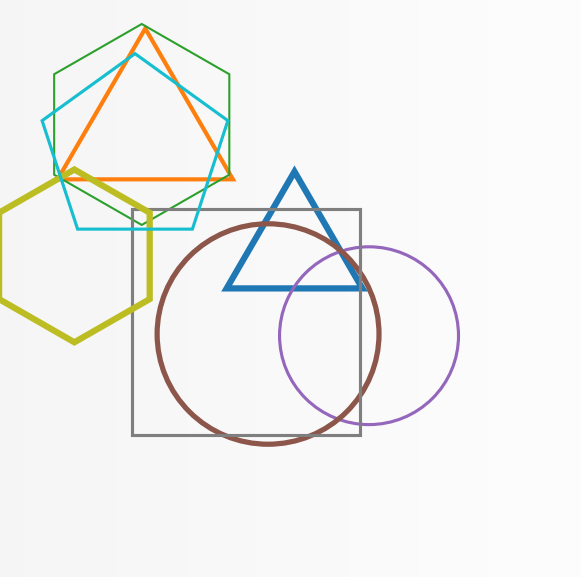[{"shape": "triangle", "thickness": 3, "radius": 0.67, "center": [0.507, 0.567]}, {"shape": "triangle", "thickness": 2, "radius": 0.87, "center": [0.25, 0.776]}, {"shape": "hexagon", "thickness": 1, "radius": 0.87, "center": [0.244, 0.784]}, {"shape": "circle", "thickness": 1.5, "radius": 0.77, "center": [0.635, 0.418]}, {"shape": "circle", "thickness": 2.5, "radius": 0.95, "center": [0.461, 0.421]}, {"shape": "square", "thickness": 1.5, "radius": 0.98, "center": [0.424, 0.441]}, {"shape": "hexagon", "thickness": 3, "radius": 0.75, "center": [0.128, 0.556]}, {"shape": "pentagon", "thickness": 1.5, "radius": 0.84, "center": [0.232, 0.738]}]